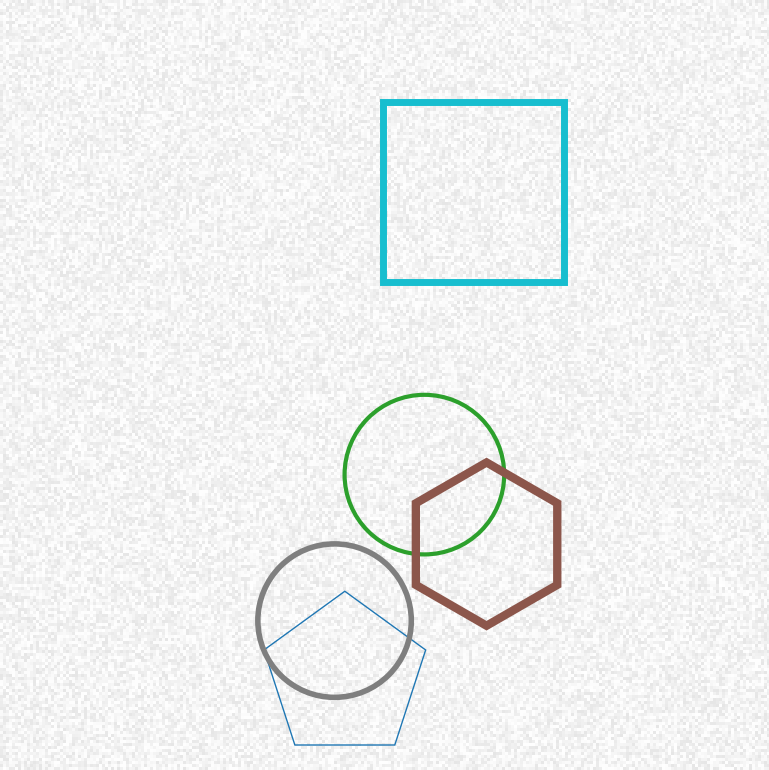[{"shape": "pentagon", "thickness": 0.5, "radius": 0.55, "center": [0.448, 0.122]}, {"shape": "circle", "thickness": 1.5, "radius": 0.52, "center": [0.551, 0.384]}, {"shape": "hexagon", "thickness": 3, "radius": 0.53, "center": [0.632, 0.293]}, {"shape": "circle", "thickness": 2, "radius": 0.5, "center": [0.435, 0.194]}, {"shape": "square", "thickness": 2.5, "radius": 0.59, "center": [0.615, 0.75]}]